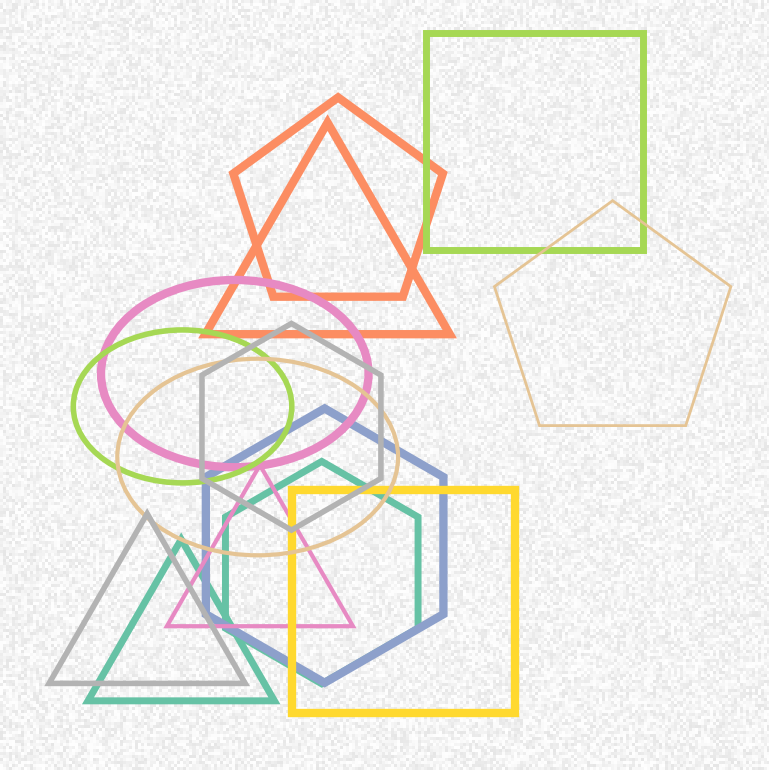[{"shape": "triangle", "thickness": 2.5, "radius": 0.7, "center": [0.235, 0.16]}, {"shape": "hexagon", "thickness": 2.5, "radius": 0.72, "center": [0.418, 0.256]}, {"shape": "pentagon", "thickness": 3, "radius": 0.72, "center": [0.439, 0.73]}, {"shape": "triangle", "thickness": 3, "radius": 0.92, "center": [0.425, 0.658]}, {"shape": "hexagon", "thickness": 3, "radius": 0.89, "center": [0.422, 0.291]}, {"shape": "triangle", "thickness": 1.5, "radius": 0.7, "center": [0.338, 0.256]}, {"shape": "oval", "thickness": 3, "radius": 0.87, "center": [0.305, 0.515]}, {"shape": "square", "thickness": 2.5, "radius": 0.71, "center": [0.694, 0.816]}, {"shape": "oval", "thickness": 2, "radius": 0.71, "center": [0.237, 0.472]}, {"shape": "square", "thickness": 3, "radius": 0.72, "center": [0.524, 0.219]}, {"shape": "pentagon", "thickness": 1, "radius": 0.81, "center": [0.796, 0.578]}, {"shape": "oval", "thickness": 1.5, "radius": 0.91, "center": [0.335, 0.406]}, {"shape": "hexagon", "thickness": 2, "radius": 0.67, "center": [0.378, 0.446]}, {"shape": "triangle", "thickness": 2, "radius": 0.74, "center": [0.191, 0.186]}]